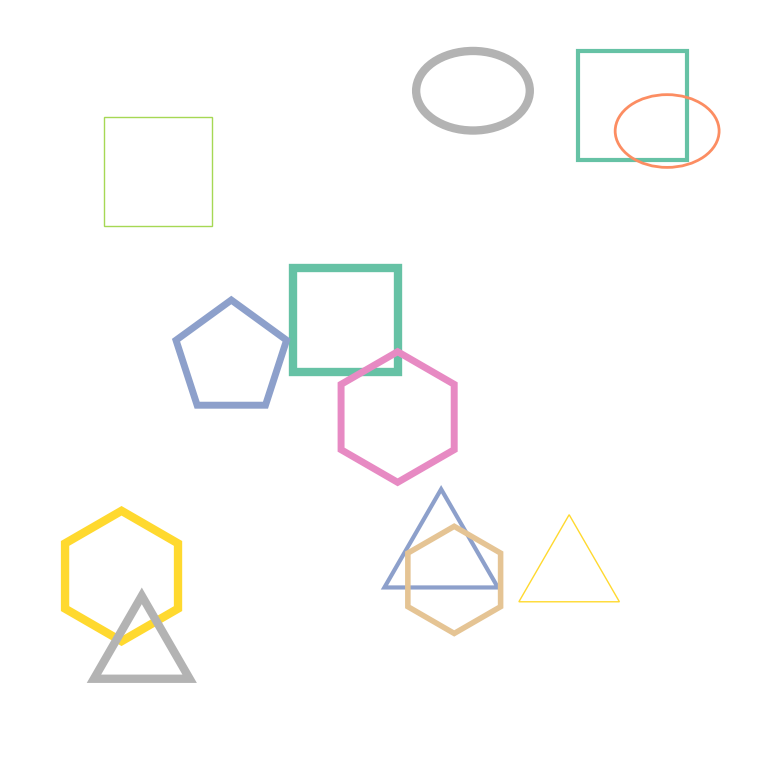[{"shape": "square", "thickness": 3, "radius": 0.34, "center": [0.449, 0.584]}, {"shape": "square", "thickness": 1.5, "radius": 0.35, "center": [0.821, 0.863]}, {"shape": "oval", "thickness": 1, "radius": 0.34, "center": [0.866, 0.83]}, {"shape": "triangle", "thickness": 1.5, "radius": 0.43, "center": [0.573, 0.28]}, {"shape": "pentagon", "thickness": 2.5, "radius": 0.38, "center": [0.3, 0.535]}, {"shape": "hexagon", "thickness": 2.5, "radius": 0.42, "center": [0.516, 0.458]}, {"shape": "square", "thickness": 0.5, "radius": 0.35, "center": [0.205, 0.777]}, {"shape": "hexagon", "thickness": 3, "radius": 0.42, "center": [0.158, 0.252]}, {"shape": "triangle", "thickness": 0.5, "radius": 0.38, "center": [0.739, 0.256]}, {"shape": "hexagon", "thickness": 2, "radius": 0.35, "center": [0.59, 0.247]}, {"shape": "triangle", "thickness": 3, "radius": 0.36, "center": [0.184, 0.154]}, {"shape": "oval", "thickness": 3, "radius": 0.37, "center": [0.614, 0.882]}]